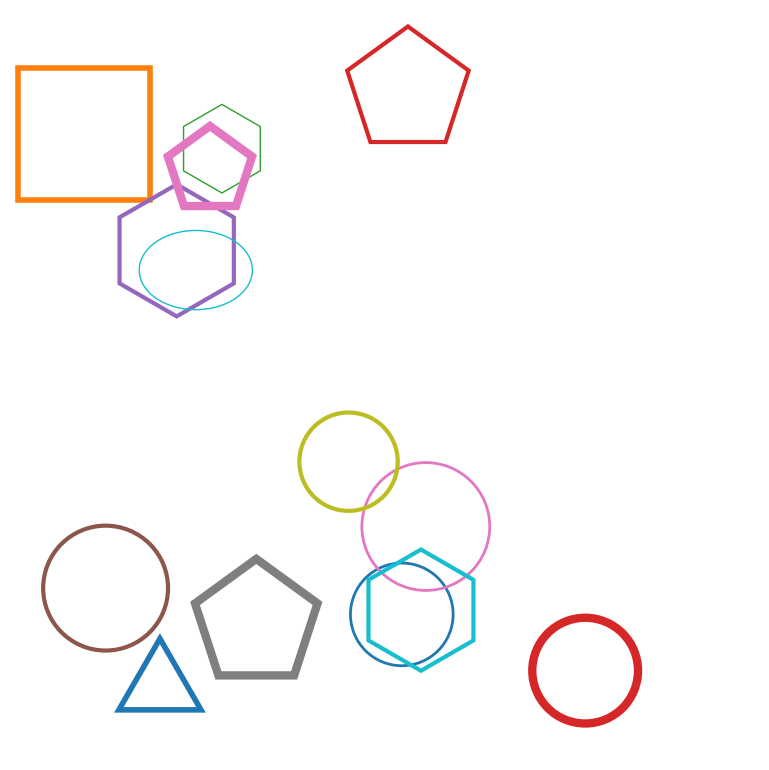[{"shape": "triangle", "thickness": 2, "radius": 0.31, "center": [0.208, 0.109]}, {"shape": "circle", "thickness": 1, "radius": 0.33, "center": [0.522, 0.202]}, {"shape": "square", "thickness": 2, "radius": 0.43, "center": [0.109, 0.826]}, {"shape": "hexagon", "thickness": 0.5, "radius": 0.29, "center": [0.288, 0.807]}, {"shape": "circle", "thickness": 3, "radius": 0.34, "center": [0.76, 0.129]}, {"shape": "pentagon", "thickness": 1.5, "radius": 0.41, "center": [0.53, 0.883]}, {"shape": "hexagon", "thickness": 1.5, "radius": 0.43, "center": [0.229, 0.675]}, {"shape": "circle", "thickness": 1.5, "radius": 0.41, "center": [0.137, 0.236]}, {"shape": "pentagon", "thickness": 3, "radius": 0.29, "center": [0.273, 0.779]}, {"shape": "circle", "thickness": 1, "radius": 0.42, "center": [0.553, 0.316]}, {"shape": "pentagon", "thickness": 3, "radius": 0.42, "center": [0.333, 0.191]}, {"shape": "circle", "thickness": 1.5, "radius": 0.32, "center": [0.453, 0.4]}, {"shape": "hexagon", "thickness": 1.5, "radius": 0.39, "center": [0.547, 0.208]}, {"shape": "oval", "thickness": 0.5, "radius": 0.37, "center": [0.254, 0.649]}]